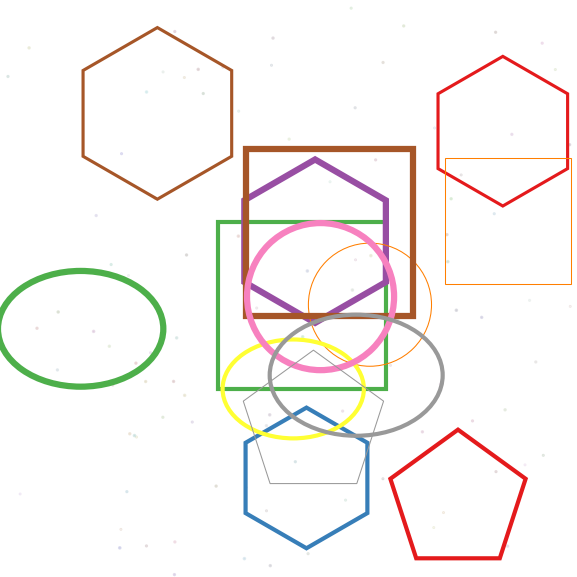[{"shape": "hexagon", "thickness": 1.5, "radius": 0.65, "center": [0.871, 0.772]}, {"shape": "pentagon", "thickness": 2, "radius": 0.62, "center": [0.793, 0.132]}, {"shape": "hexagon", "thickness": 2, "radius": 0.61, "center": [0.531, 0.172]}, {"shape": "oval", "thickness": 3, "radius": 0.72, "center": [0.14, 0.43]}, {"shape": "square", "thickness": 2, "radius": 0.73, "center": [0.523, 0.47]}, {"shape": "hexagon", "thickness": 3, "radius": 0.71, "center": [0.546, 0.581]}, {"shape": "circle", "thickness": 0.5, "radius": 0.53, "center": [0.641, 0.472]}, {"shape": "square", "thickness": 0.5, "radius": 0.54, "center": [0.88, 0.617]}, {"shape": "oval", "thickness": 2, "radius": 0.61, "center": [0.508, 0.326]}, {"shape": "square", "thickness": 3, "radius": 0.72, "center": [0.571, 0.597]}, {"shape": "hexagon", "thickness": 1.5, "radius": 0.74, "center": [0.273, 0.803]}, {"shape": "circle", "thickness": 3, "radius": 0.64, "center": [0.555, 0.486]}, {"shape": "pentagon", "thickness": 0.5, "radius": 0.64, "center": [0.543, 0.265]}, {"shape": "oval", "thickness": 2, "radius": 0.75, "center": [0.617, 0.349]}]